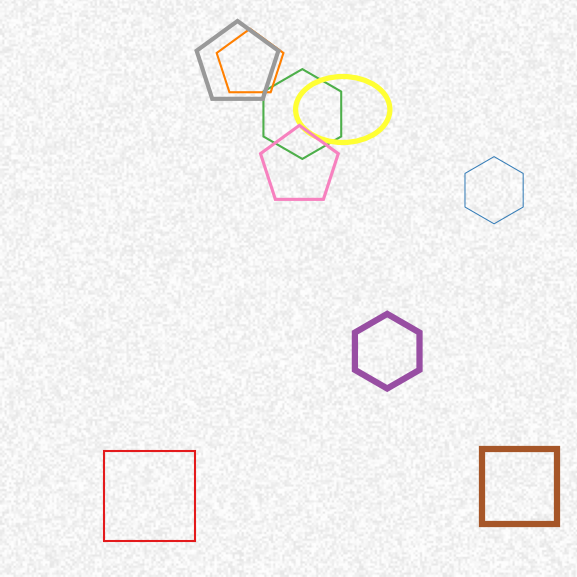[{"shape": "square", "thickness": 1, "radius": 0.39, "center": [0.259, 0.14]}, {"shape": "hexagon", "thickness": 0.5, "radius": 0.29, "center": [0.856, 0.67]}, {"shape": "hexagon", "thickness": 1, "radius": 0.39, "center": [0.524, 0.802]}, {"shape": "hexagon", "thickness": 3, "radius": 0.32, "center": [0.67, 0.391]}, {"shape": "pentagon", "thickness": 1, "radius": 0.3, "center": [0.433, 0.889]}, {"shape": "oval", "thickness": 2.5, "radius": 0.41, "center": [0.594, 0.81]}, {"shape": "square", "thickness": 3, "radius": 0.32, "center": [0.9, 0.157]}, {"shape": "pentagon", "thickness": 1.5, "radius": 0.35, "center": [0.518, 0.711]}, {"shape": "pentagon", "thickness": 2, "radius": 0.37, "center": [0.411, 0.888]}]